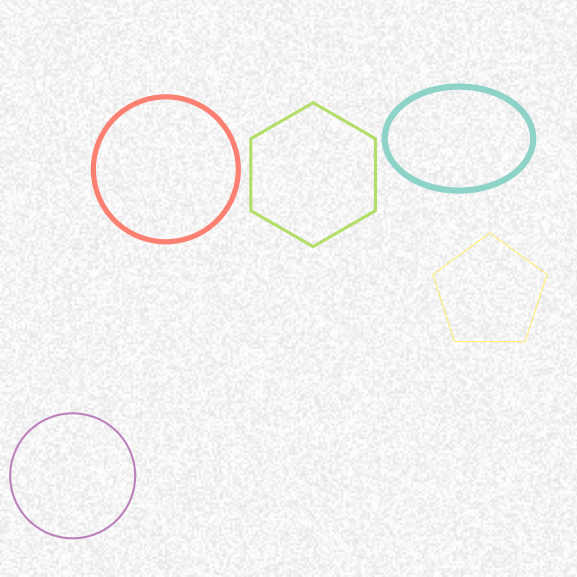[{"shape": "oval", "thickness": 3, "radius": 0.64, "center": [0.795, 0.759]}, {"shape": "circle", "thickness": 2.5, "radius": 0.63, "center": [0.287, 0.706]}, {"shape": "hexagon", "thickness": 1.5, "radius": 0.62, "center": [0.542, 0.697]}, {"shape": "circle", "thickness": 1, "radius": 0.54, "center": [0.126, 0.175]}, {"shape": "pentagon", "thickness": 0.5, "radius": 0.52, "center": [0.848, 0.492]}]